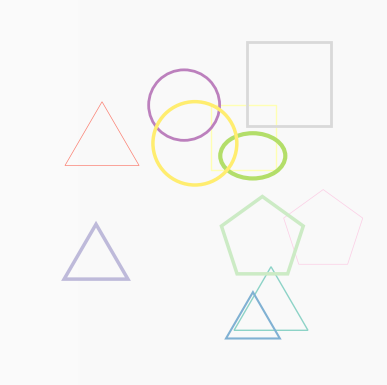[{"shape": "triangle", "thickness": 1, "radius": 0.55, "center": [0.699, 0.197]}, {"shape": "square", "thickness": 1, "radius": 0.42, "center": [0.628, 0.643]}, {"shape": "triangle", "thickness": 2.5, "radius": 0.48, "center": [0.248, 0.323]}, {"shape": "triangle", "thickness": 0.5, "radius": 0.55, "center": [0.263, 0.625]}, {"shape": "triangle", "thickness": 1.5, "radius": 0.4, "center": [0.653, 0.161]}, {"shape": "oval", "thickness": 3, "radius": 0.42, "center": [0.652, 0.595]}, {"shape": "pentagon", "thickness": 0.5, "radius": 0.54, "center": [0.834, 0.4]}, {"shape": "square", "thickness": 2, "radius": 0.54, "center": [0.746, 0.782]}, {"shape": "circle", "thickness": 2, "radius": 0.46, "center": [0.475, 0.727]}, {"shape": "pentagon", "thickness": 2.5, "radius": 0.56, "center": [0.677, 0.379]}, {"shape": "circle", "thickness": 2.5, "radius": 0.54, "center": [0.503, 0.628]}]